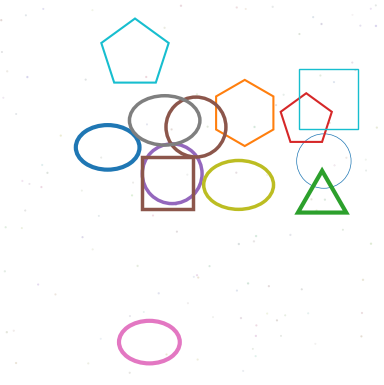[{"shape": "circle", "thickness": 0.5, "radius": 0.35, "center": [0.841, 0.582]}, {"shape": "oval", "thickness": 3, "radius": 0.41, "center": [0.28, 0.617]}, {"shape": "hexagon", "thickness": 1.5, "radius": 0.43, "center": [0.636, 0.707]}, {"shape": "triangle", "thickness": 3, "radius": 0.36, "center": [0.837, 0.484]}, {"shape": "pentagon", "thickness": 1.5, "radius": 0.35, "center": [0.795, 0.688]}, {"shape": "circle", "thickness": 2.5, "radius": 0.39, "center": [0.447, 0.549]}, {"shape": "circle", "thickness": 2.5, "radius": 0.39, "center": [0.509, 0.67]}, {"shape": "square", "thickness": 2.5, "radius": 0.34, "center": [0.435, 0.525]}, {"shape": "oval", "thickness": 3, "radius": 0.39, "center": [0.388, 0.111]}, {"shape": "oval", "thickness": 2.5, "radius": 0.46, "center": [0.428, 0.687]}, {"shape": "oval", "thickness": 2.5, "radius": 0.45, "center": [0.62, 0.52]}, {"shape": "pentagon", "thickness": 1.5, "radius": 0.46, "center": [0.351, 0.86]}, {"shape": "square", "thickness": 1, "radius": 0.39, "center": [0.854, 0.742]}]